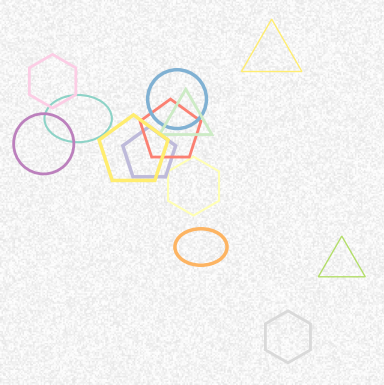[{"shape": "oval", "thickness": 1.5, "radius": 0.44, "center": [0.203, 0.692]}, {"shape": "hexagon", "thickness": 1.5, "radius": 0.38, "center": [0.503, 0.517]}, {"shape": "pentagon", "thickness": 2.5, "radius": 0.36, "center": [0.388, 0.599]}, {"shape": "pentagon", "thickness": 2, "radius": 0.42, "center": [0.443, 0.659]}, {"shape": "circle", "thickness": 2.5, "radius": 0.38, "center": [0.46, 0.742]}, {"shape": "oval", "thickness": 2.5, "radius": 0.34, "center": [0.522, 0.358]}, {"shape": "triangle", "thickness": 1, "radius": 0.35, "center": [0.888, 0.316]}, {"shape": "hexagon", "thickness": 2, "radius": 0.35, "center": [0.137, 0.789]}, {"shape": "hexagon", "thickness": 2, "radius": 0.34, "center": [0.748, 0.125]}, {"shape": "circle", "thickness": 2, "radius": 0.39, "center": [0.114, 0.626]}, {"shape": "triangle", "thickness": 2, "radius": 0.39, "center": [0.483, 0.69]}, {"shape": "pentagon", "thickness": 2.5, "radius": 0.47, "center": [0.347, 0.607]}, {"shape": "triangle", "thickness": 1, "radius": 0.45, "center": [0.706, 0.86]}]